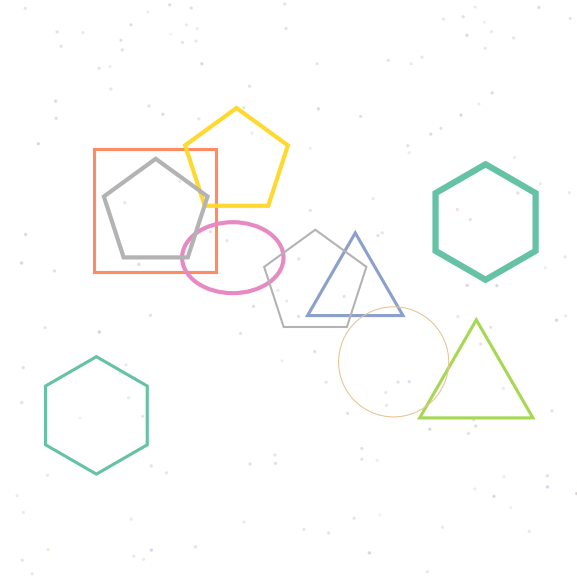[{"shape": "hexagon", "thickness": 1.5, "radius": 0.51, "center": [0.167, 0.28]}, {"shape": "hexagon", "thickness": 3, "radius": 0.5, "center": [0.841, 0.615]}, {"shape": "square", "thickness": 1.5, "radius": 0.53, "center": [0.268, 0.635]}, {"shape": "triangle", "thickness": 1.5, "radius": 0.48, "center": [0.615, 0.5]}, {"shape": "oval", "thickness": 2, "radius": 0.44, "center": [0.403, 0.553]}, {"shape": "triangle", "thickness": 1.5, "radius": 0.57, "center": [0.825, 0.332]}, {"shape": "pentagon", "thickness": 2, "radius": 0.47, "center": [0.41, 0.719]}, {"shape": "circle", "thickness": 0.5, "radius": 0.48, "center": [0.682, 0.373]}, {"shape": "pentagon", "thickness": 1, "radius": 0.47, "center": [0.546, 0.508]}, {"shape": "pentagon", "thickness": 2, "radius": 0.47, "center": [0.27, 0.63]}]